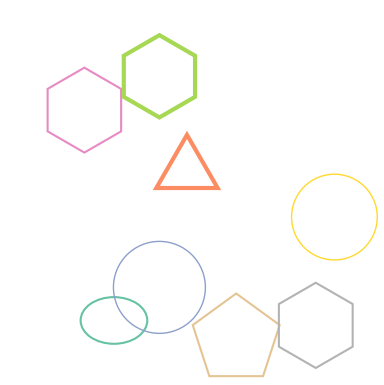[{"shape": "oval", "thickness": 1.5, "radius": 0.43, "center": [0.296, 0.168]}, {"shape": "triangle", "thickness": 3, "radius": 0.46, "center": [0.486, 0.558]}, {"shape": "circle", "thickness": 1, "radius": 0.6, "center": [0.414, 0.254]}, {"shape": "hexagon", "thickness": 1.5, "radius": 0.55, "center": [0.219, 0.714]}, {"shape": "hexagon", "thickness": 3, "radius": 0.53, "center": [0.414, 0.802]}, {"shape": "circle", "thickness": 1, "radius": 0.56, "center": [0.869, 0.436]}, {"shape": "pentagon", "thickness": 1.5, "radius": 0.59, "center": [0.614, 0.119]}, {"shape": "hexagon", "thickness": 1.5, "radius": 0.55, "center": [0.82, 0.155]}]